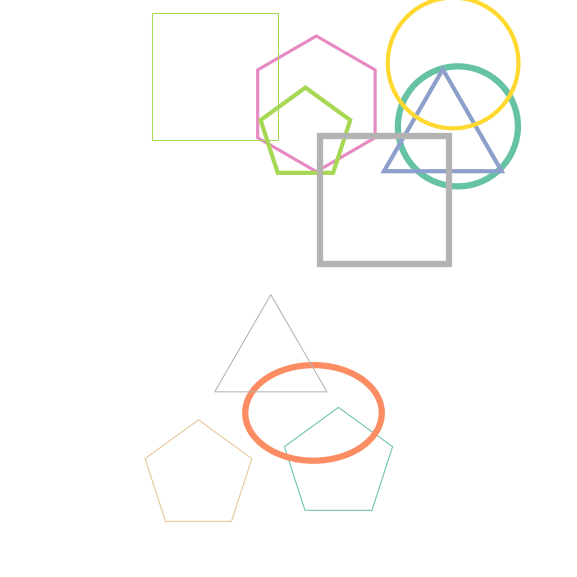[{"shape": "circle", "thickness": 3, "radius": 0.52, "center": [0.793, 0.78]}, {"shape": "pentagon", "thickness": 0.5, "radius": 0.49, "center": [0.586, 0.195]}, {"shape": "oval", "thickness": 3, "radius": 0.59, "center": [0.543, 0.284]}, {"shape": "triangle", "thickness": 2, "radius": 0.59, "center": [0.767, 0.761]}, {"shape": "hexagon", "thickness": 1.5, "radius": 0.59, "center": [0.548, 0.819]}, {"shape": "pentagon", "thickness": 2, "radius": 0.41, "center": [0.529, 0.766]}, {"shape": "square", "thickness": 0.5, "radius": 0.55, "center": [0.372, 0.867]}, {"shape": "circle", "thickness": 2, "radius": 0.57, "center": [0.785, 0.89]}, {"shape": "pentagon", "thickness": 0.5, "radius": 0.49, "center": [0.344, 0.175]}, {"shape": "square", "thickness": 3, "radius": 0.56, "center": [0.666, 0.653]}, {"shape": "triangle", "thickness": 0.5, "radius": 0.56, "center": [0.469, 0.377]}]